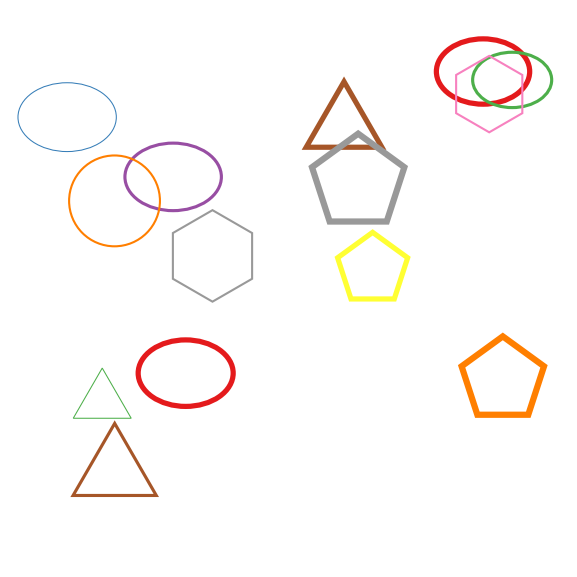[{"shape": "oval", "thickness": 2.5, "radius": 0.41, "center": [0.322, 0.353]}, {"shape": "oval", "thickness": 2.5, "radius": 0.4, "center": [0.836, 0.875]}, {"shape": "oval", "thickness": 0.5, "radius": 0.43, "center": [0.116, 0.796]}, {"shape": "oval", "thickness": 1.5, "radius": 0.34, "center": [0.887, 0.861]}, {"shape": "triangle", "thickness": 0.5, "radius": 0.29, "center": [0.177, 0.304]}, {"shape": "oval", "thickness": 1.5, "radius": 0.42, "center": [0.3, 0.693]}, {"shape": "circle", "thickness": 1, "radius": 0.39, "center": [0.198, 0.651]}, {"shape": "pentagon", "thickness": 3, "radius": 0.38, "center": [0.871, 0.342]}, {"shape": "pentagon", "thickness": 2.5, "radius": 0.32, "center": [0.645, 0.533]}, {"shape": "triangle", "thickness": 1.5, "radius": 0.42, "center": [0.199, 0.183]}, {"shape": "triangle", "thickness": 2.5, "radius": 0.38, "center": [0.596, 0.782]}, {"shape": "hexagon", "thickness": 1, "radius": 0.33, "center": [0.847, 0.836]}, {"shape": "hexagon", "thickness": 1, "radius": 0.4, "center": [0.368, 0.556]}, {"shape": "pentagon", "thickness": 3, "radius": 0.42, "center": [0.62, 0.684]}]